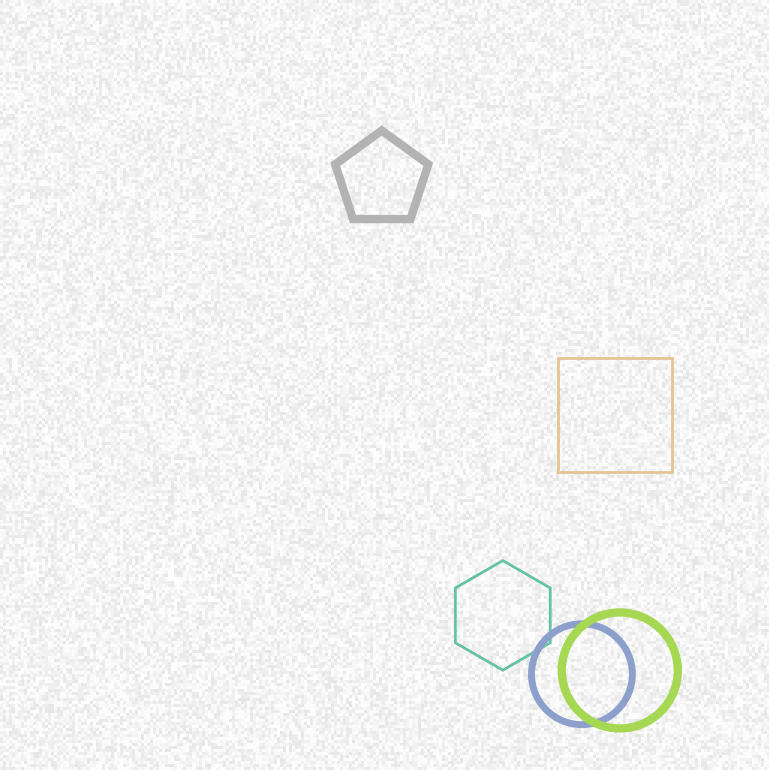[{"shape": "hexagon", "thickness": 1, "radius": 0.36, "center": [0.653, 0.201]}, {"shape": "circle", "thickness": 2.5, "radius": 0.33, "center": [0.756, 0.124]}, {"shape": "circle", "thickness": 3, "radius": 0.38, "center": [0.805, 0.129]}, {"shape": "square", "thickness": 1, "radius": 0.37, "center": [0.798, 0.461]}, {"shape": "pentagon", "thickness": 3, "radius": 0.32, "center": [0.496, 0.767]}]